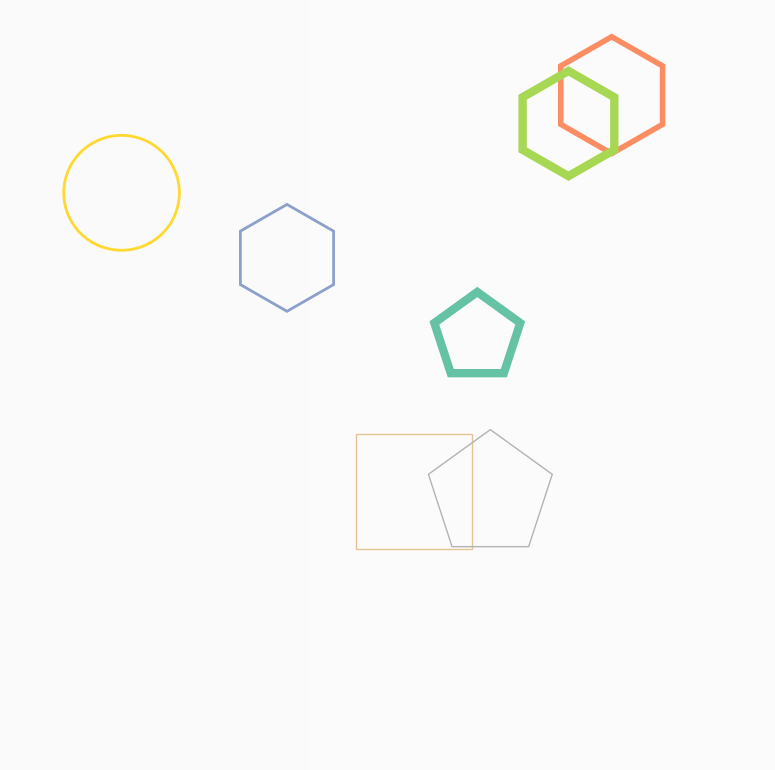[{"shape": "pentagon", "thickness": 3, "radius": 0.29, "center": [0.616, 0.563]}, {"shape": "hexagon", "thickness": 2, "radius": 0.38, "center": [0.789, 0.876]}, {"shape": "hexagon", "thickness": 1, "radius": 0.35, "center": [0.37, 0.665]}, {"shape": "hexagon", "thickness": 3, "radius": 0.34, "center": [0.733, 0.84]}, {"shape": "circle", "thickness": 1, "radius": 0.37, "center": [0.157, 0.75]}, {"shape": "square", "thickness": 0.5, "radius": 0.37, "center": [0.534, 0.362]}, {"shape": "pentagon", "thickness": 0.5, "radius": 0.42, "center": [0.633, 0.358]}]